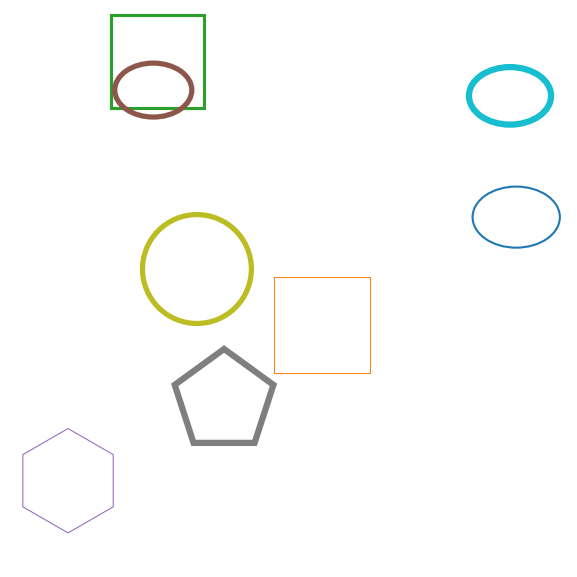[{"shape": "oval", "thickness": 1, "radius": 0.38, "center": [0.894, 0.623]}, {"shape": "square", "thickness": 0.5, "radius": 0.42, "center": [0.557, 0.437]}, {"shape": "square", "thickness": 1.5, "radius": 0.4, "center": [0.273, 0.892]}, {"shape": "hexagon", "thickness": 0.5, "radius": 0.45, "center": [0.118, 0.167]}, {"shape": "oval", "thickness": 2.5, "radius": 0.33, "center": [0.265, 0.843]}, {"shape": "pentagon", "thickness": 3, "radius": 0.45, "center": [0.388, 0.305]}, {"shape": "circle", "thickness": 2.5, "radius": 0.47, "center": [0.341, 0.533]}, {"shape": "oval", "thickness": 3, "radius": 0.36, "center": [0.883, 0.833]}]